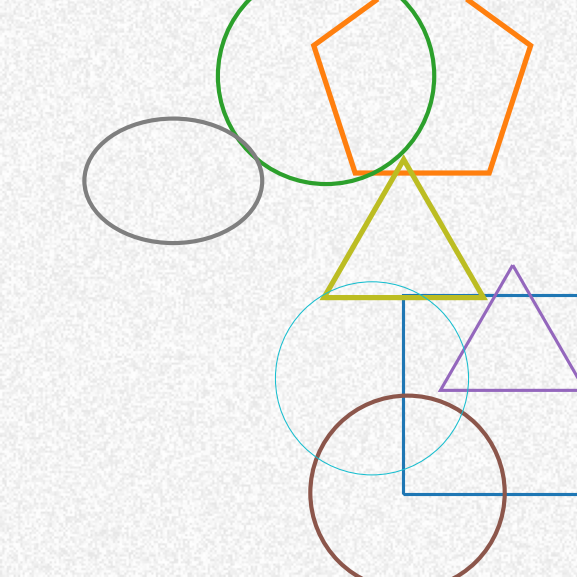[{"shape": "square", "thickness": 1.5, "radius": 0.86, "center": [0.87, 0.316]}, {"shape": "pentagon", "thickness": 2.5, "radius": 0.99, "center": [0.731, 0.859]}, {"shape": "circle", "thickness": 2, "radius": 0.94, "center": [0.565, 0.868]}, {"shape": "triangle", "thickness": 1.5, "radius": 0.72, "center": [0.888, 0.395]}, {"shape": "circle", "thickness": 2, "radius": 0.84, "center": [0.706, 0.146]}, {"shape": "oval", "thickness": 2, "radius": 0.77, "center": [0.3, 0.686]}, {"shape": "triangle", "thickness": 2.5, "radius": 0.8, "center": [0.699, 0.564]}, {"shape": "circle", "thickness": 0.5, "radius": 0.84, "center": [0.644, 0.344]}]